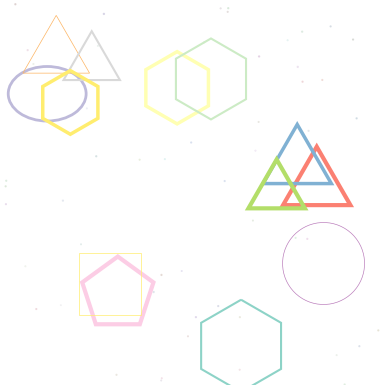[{"shape": "hexagon", "thickness": 1.5, "radius": 0.6, "center": [0.626, 0.102]}, {"shape": "hexagon", "thickness": 2.5, "radius": 0.47, "center": [0.46, 0.772]}, {"shape": "oval", "thickness": 2, "radius": 0.51, "center": [0.123, 0.756]}, {"shape": "triangle", "thickness": 3, "radius": 0.51, "center": [0.823, 0.518]}, {"shape": "triangle", "thickness": 2.5, "radius": 0.51, "center": [0.772, 0.574]}, {"shape": "triangle", "thickness": 0.5, "radius": 0.5, "center": [0.146, 0.86]}, {"shape": "triangle", "thickness": 3, "radius": 0.42, "center": [0.719, 0.501]}, {"shape": "pentagon", "thickness": 3, "radius": 0.49, "center": [0.306, 0.236]}, {"shape": "triangle", "thickness": 1.5, "radius": 0.42, "center": [0.238, 0.834]}, {"shape": "circle", "thickness": 0.5, "radius": 0.53, "center": [0.84, 0.316]}, {"shape": "hexagon", "thickness": 1.5, "radius": 0.53, "center": [0.548, 0.795]}, {"shape": "square", "thickness": 0.5, "radius": 0.4, "center": [0.286, 0.261]}, {"shape": "hexagon", "thickness": 2.5, "radius": 0.41, "center": [0.183, 0.734]}]